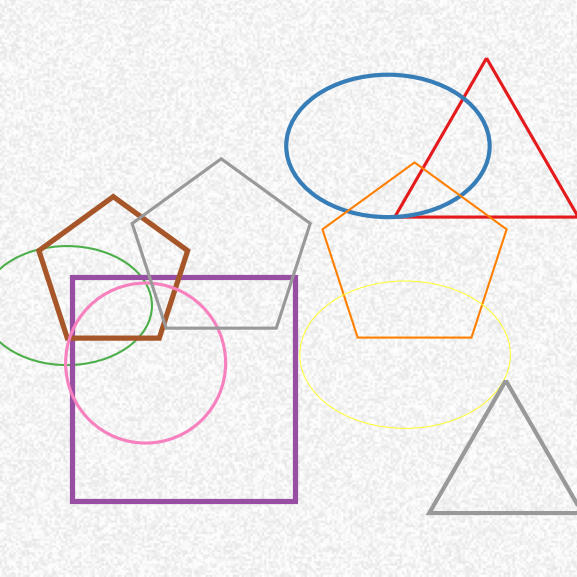[{"shape": "triangle", "thickness": 1.5, "radius": 0.92, "center": [0.842, 0.715]}, {"shape": "oval", "thickness": 2, "radius": 0.88, "center": [0.672, 0.746]}, {"shape": "oval", "thickness": 1, "radius": 0.74, "center": [0.116, 0.47]}, {"shape": "square", "thickness": 2.5, "radius": 0.97, "center": [0.318, 0.326]}, {"shape": "pentagon", "thickness": 1, "radius": 0.84, "center": [0.718, 0.55]}, {"shape": "oval", "thickness": 0.5, "radius": 0.91, "center": [0.702, 0.385]}, {"shape": "pentagon", "thickness": 2.5, "radius": 0.68, "center": [0.196, 0.523]}, {"shape": "circle", "thickness": 1.5, "radius": 0.69, "center": [0.252, 0.37]}, {"shape": "triangle", "thickness": 2, "radius": 0.76, "center": [0.876, 0.187]}, {"shape": "pentagon", "thickness": 1.5, "radius": 0.81, "center": [0.383, 0.562]}]